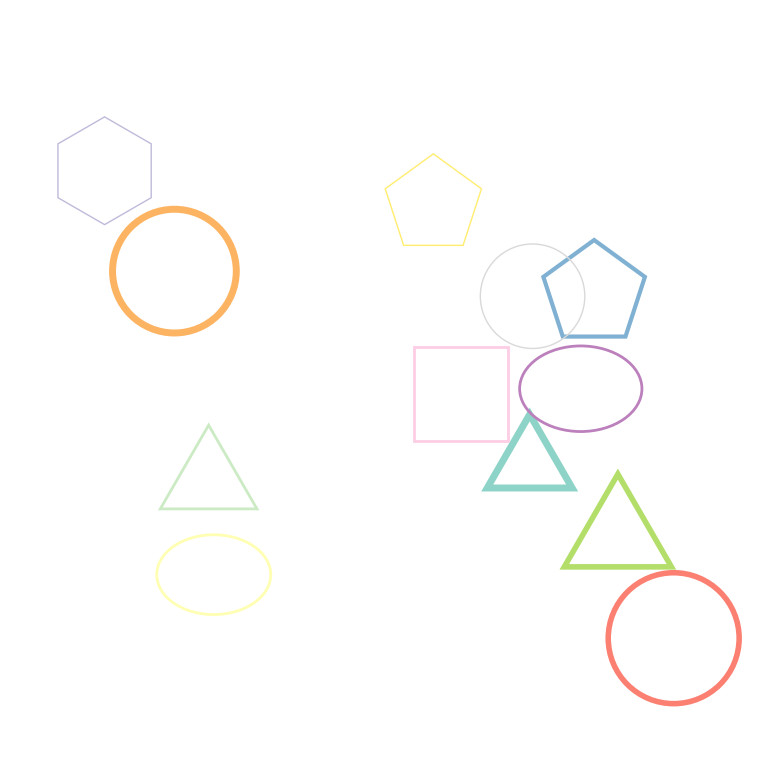[{"shape": "triangle", "thickness": 2.5, "radius": 0.32, "center": [0.688, 0.398]}, {"shape": "oval", "thickness": 1, "radius": 0.37, "center": [0.278, 0.254]}, {"shape": "hexagon", "thickness": 0.5, "radius": 0.35, "center": [0.136, 0.778]}, {"shape": "circle", "thickness": 2, "radius": 0.43, "center": [0.875, 0.171]}, {"shape": "pentagon", "thickness": 1.5, "radius": 0.35, "center": [0.772, 0.619]}, {"shape": "circle", "thickness": 2.5, "radius": 0.4, "center": [0.227, 0.648]}, {"shape": "triangle", "thickness": 2, "radius": 0.4, "center": [0.802, 0.304]}, {"shape": "square", "thickness": 1, "radius": 0.3, "center": [0.599, 0.489]}, {"shape": "circle", "thickness": 0.5, "radius": 0.34, "center": [0.692, 0.615]}, {"shape": "oval", "thickness": 1, "radius": 0.4, "center": [0.754, 0.495]}, {"shape": "triangle", "thickness": 1, "radius": 0.36, "center": [0.271, 0.375]}, {"shape": "pentagon", "thickness": 0.5, "radius": 0.33, "center": [0.563, 0.735]}]